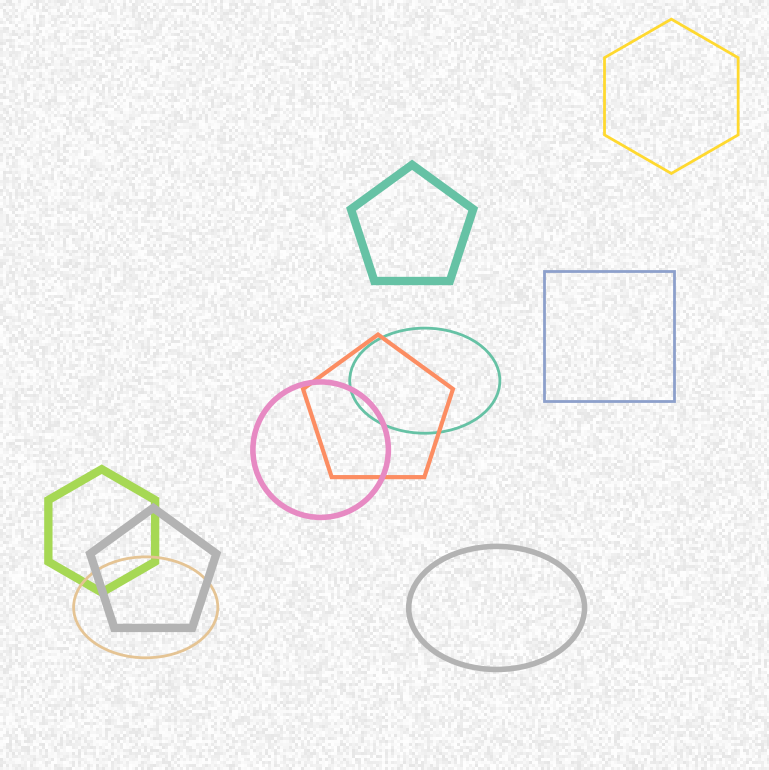[{"shape": "oval", "thickness": 1, "radius": 0.49, "center": [0.552, 0.506]}, {"shape": "pentagon", "thickness": 3, "radius": 0.42, "center": [0.535, 0.703]}, {"shape": "pentagon", "thickness": 1.5, "radius": 0.51, "center": [0.491, 0.463]}, {"shape": "square", "thickness": 1, "radius": 0.42, "center": [0.791, 0.564]}, {"shape": "circle", "thickness": 2, "radius": 0.44, "center": [0.416, 0.416]}, {"shape": "hexagon", "thickness": 3, "radius": 0.4, "center": [0.132, 0.311]}, {"shape": "hexagon", "thickness": 1, "radius": 0.5, "center": [0.872, 0.875]}, {"shape": "oval", "thickness": 1, "radius": 0.47, "center": [0.189, 0.211]}, {"shape": "pentagon", "thickness": 3, "radius": 0.43, "center": [0.199, 0.254]}, {"shape": "oval", "thickness": 2, "radius": 0.57, "center": [0.645, 0.21]}]